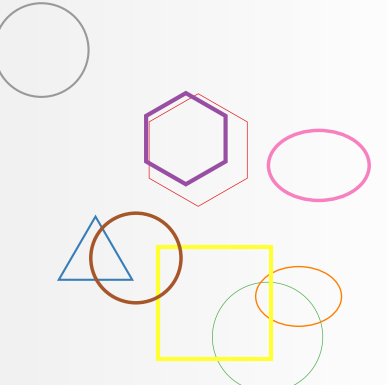[{"shape": "hexagon", "thickness": 0.5, "radius": 0.73, "center": [0.512, 0.61]}, {"shape": "triangle", "thickness": 1.5, "radius": 0.55, "center": [0.246, 0.328]}, {"shape": "circle", "thickness": 0.5, "radius": 0.71, "center": [0.69, 0.125]}, {"shape": "hexagon", "thickness": 3, "radius": 0.59, "center": [0.48, 0.64]}, {"shape": "oval", "thickness": 1, "radius": 0.55, "center": [0.771, 0.23]}, {"shape": "square", "thickness": 3, "radius": 0.73, "center": [0.553, 0.213]}, {"shape": "circle", "thickness": 2.5, "radius": 0.58, "center": [0.351, 0.33]}, {"shape": "oval", "thickness": 2.5, "radius": 0.65, "center": [0.823, 0.57]}, {"shape": "circle", "thickness": 1.5, "radius": 0.61, "center": [0.107, 0.87]}]